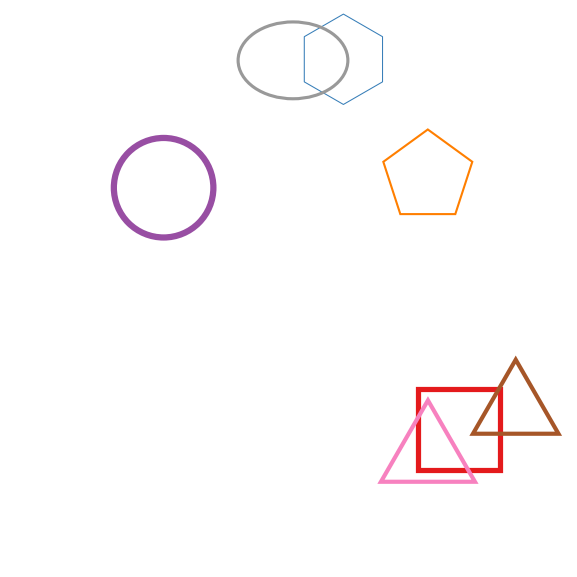[{"shape": "square", "thickness": 2.5, "radius": 0.35, "center": [0.795, 0.255]}, {"shape": "hexagon", "thickness": 0.5, "radius": 0.39, "center": [0.595, 0.896]}, {"shape": "circle", "thickness": 3, "radius": 0.43, "center": [0.283, 0.674]}, {"shape": "pentagon", "thickness": 1, "radius": 0.41, "center": [0.741, 0.694]}, {"shape": "triangle", "thickness": 2, "radius": 0.43, "center": [0.893, 0.291]}, {"shape": "triangle", "thickness": 2, "radius": 0.47, "center": [0.741, 0.212]}, {"shape": "oval", "thickness": 1.5, "radius": 0.48, "center": [0.507, 0.895]}]